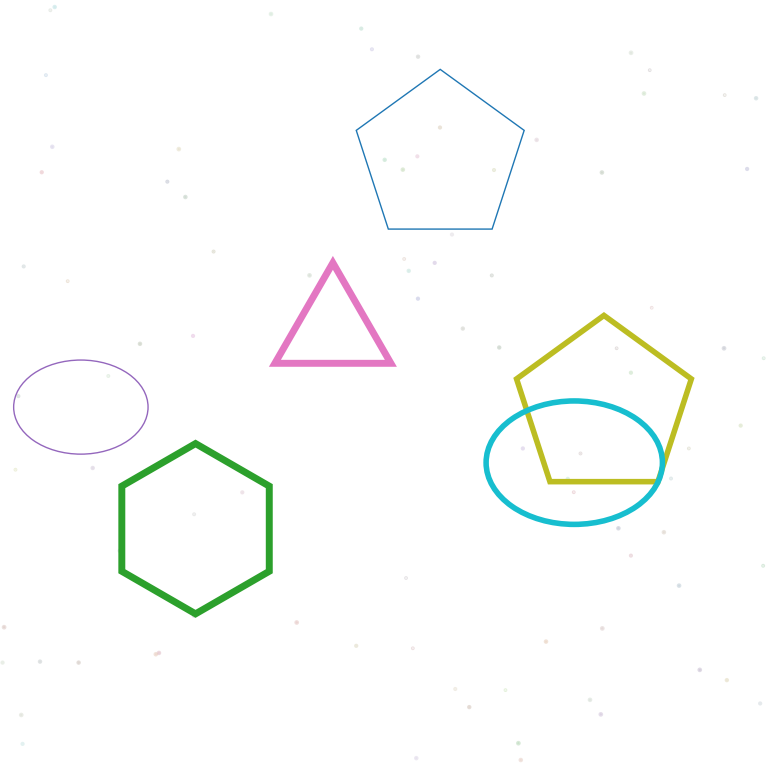[{"shape": "pentagon", "thickness": 0.5, "radius": 0.57, "center": [0.572, 0.795]}, {"shape": "hexagon", "thickness": 2.5, "radius": 0.55, "center": [0.254, 0.313]}, {"shape": "oval", "thickness": 0.5, "radius": 0.44, "center": [0.105, 0.471]}, {"shape": "triangle", "thickness": 2.5, "radius": 0.43, "center": [0.432, 0.572]}, {"shape": "pentagon", "thickness": 2, "radius": 0.6, "center": [0.784, 0.471]}, {"shape": "oval", "thickness": 2, "radius": 0.57, "center": [0.746, 0.399]}]